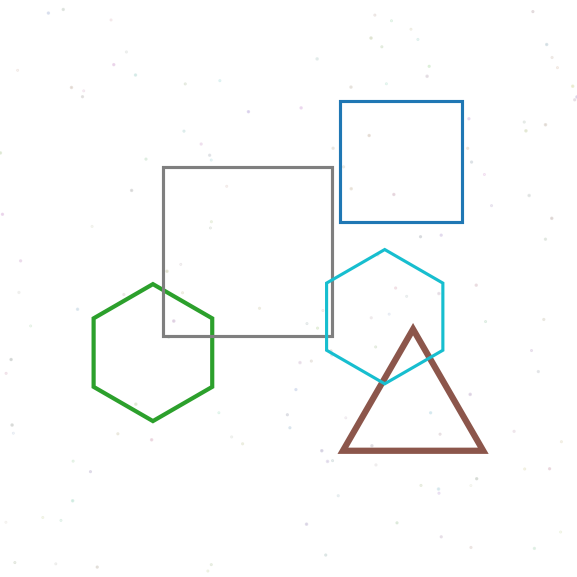[{"shape": "square", "thickness": 1.5, "radius": 0.53, "center": [0.694, 0.719]}, {"shape": "hexagon", "thickness": 2, "radius": 0.59, "center": [0.265, 0.389]}, {"shape": "triangle", "thickness": 3, "radius": 0.7, "center": [0.715, 0.289]}, {"shape": "square", "thickness": 1.5, "radius": 0.73, "center": [0.429, 0.564]}, {"shape": "hexagon", "thickness": 1.5, "radius": 0.58, "center": [0.666, 0.451]}]